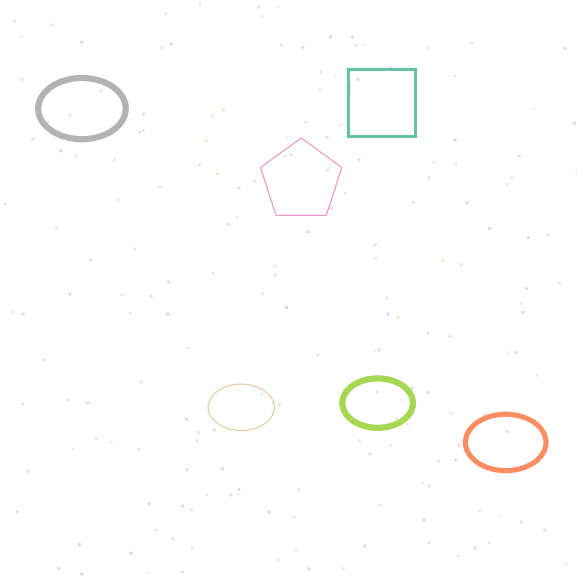[{"shape": "square", "thickness": 1.5, "radius": 0.29, "center": [0.661, 0.821]}, {"shape": "oval", "thickness": 2.5, "radius": 0.35, "center": [0.876, 0.233]}, {"shape": "pentagon", "thickness": 0.5, "radius": 0.37, "center": [0.522, 0.686]}, {"shape": "oval", "thickness": 3, "radius": 0.31, "center": [0.654, 0.301]}, {"shape": "oval", "thickness": 0.5, "radius": 0.29, "center": [0.418, 0.294]}, {"shape": "oval", "thickness": 3, "radius": 0.38, "center": [0.142, 0.811]}]